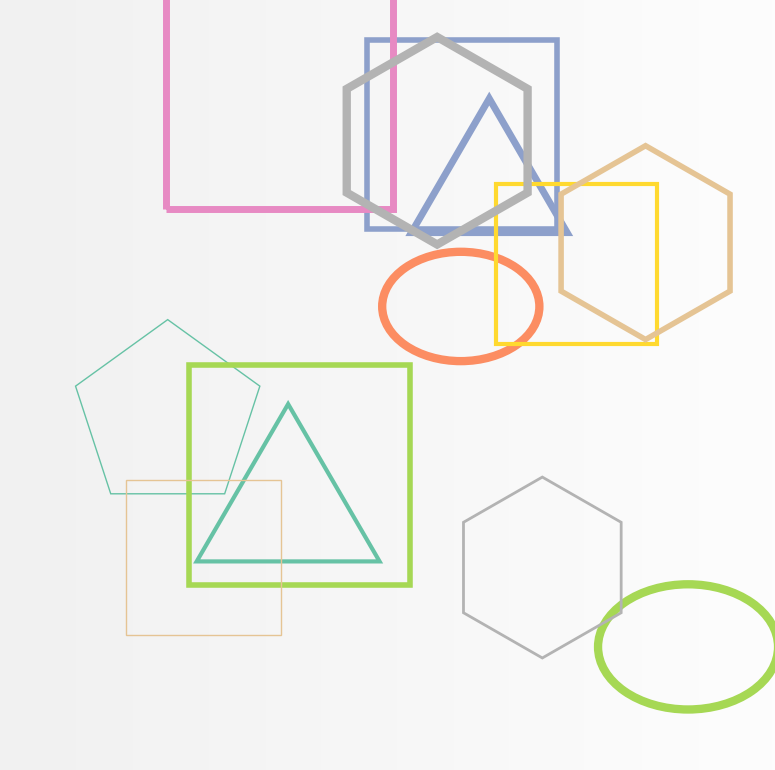[{"shape": "pentagon", "thickness": 0.5, "radius": 0.63, "center": [0.216, 0.46]}, {"shape": "triangle", "thickness": 1.5, "radius": 0.68, "center": [0.372, 0.339]}, {"shape": "oval", "thickness": 3, "radius": 0.51, "center": [0.595, 0.602]}, {"shape": "square", "thickness": 2, "radius": 0.61, "center": [0.596, 0.825]}, {"shape": "triangle", "thickness": 2.5, "radius": 0.58, "center": [0.631, 0.756]}, {"shape": "square", "thickness": 2.5, "radius": 0.73, "center": [0.361, 0.875]}, {"shape": "oval", "thickness": 3, "radius": 0.58, "center": [0.888, 0.16]}, {"shape": "square", "thickness": 2, "radius": 0.71, "center": [0.387, 0.383]}, {"shape": "square", "thickness": 1.5, "radius": 0.52, "center": [0.743, 0.658]}, {"shape": "hexagon", "thickness": 2, "radius": 0.63, "center": [0.833, 0.685]}, {"shape": "square", "thickness": 0.5, "radius": 0.5, "center": [0.263, 0.276]}, {"shape": "hexagon", "thickness": 1, "radius": 0.59, "center": [0.7, 0.263]}, {"shape": "hexagon", "thickness": 3, "radius": 0.67, "center": [0.564, 0.817]}]